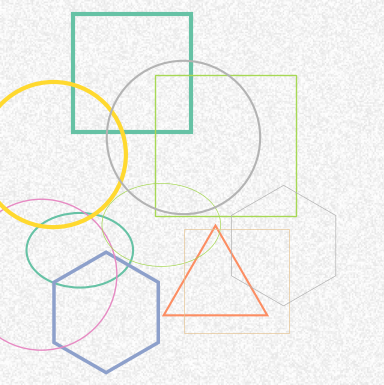[{"shape": "oval", "thickness": 1.5, "radius": 0.69, "center": [0.207, 0.35]}, {"shape": "square", "thickness": 3, "radius": 0.77, "center": [0.342, 0.809]}, {"shape": "triangle", "thickness": 1.5, "radius": 0.78, "center": [0.56, 0.259]}, {"shape": "hexagon", "thickness": 2.5, "radius": 0.78, "center": [0.276, 0.189]}, {"shape": "circle", "thickness": 1, "radius": 0.98, "center": [0.107, 0.286]}, {"shape": "oval", "thickness": 0.5, "radius": 0.77, "center": [0.419, 0.416]}, {"shape": "square", "thickness": 1, "radius": 0.91, "center": [0.586, 0.621]}, {"shape": "circle", "thickness": 3, "radius": 0.94, "center": [0.138, 0.599]}, {"shape": "square", "thickness": 0.5, "radius": 0.68, "center": [0.614, 0.27]}, {"shape": "hexagon", "thickness": 0.5, "radius": 0.78, "center": [0.737, 0.362]}, {"shape": "circle", "thickness": 1.5, "radius": 1.0, "center": [0.477, 0.643]}]